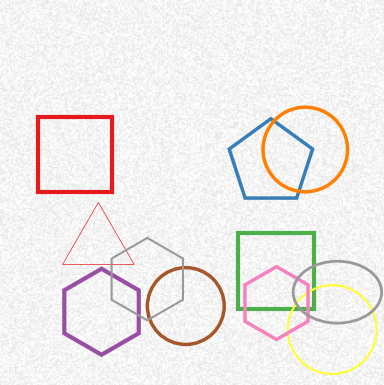[{"shape": "triangle", "thickness": 0.5, "radius": 0.54, "center": [0.255, 0.367]}, {"shape": "square", "thickness": 3, "radius": 0.48, "center": [0.195, 0.599]}, {"shape": "pentagon", "thickness": 2.5, "radius": 0.57, "center": [0.704, 0.578]}, {"shape": "square", "thickness": 3, "radius": 0.49, "center": [0.716, 0.296]}, {"shape": "hexagon", "thickness": 3, "radius": 0.56, "center": [0.264, 0.19]}, {"shape": "circle", "thickness": 2.5, "radius": 0.55, "center": [0.793, 0.612]}, {"shape": "circle", "thickness": 1.5, "radius": 0.58, "center": [0.863, 0.144]}, {"shape": "circle", "thickness": 2.5, "radius": 0.5, "center": [0.483, 0.205]}, {"shape": "hexagon", "thickness": 2.5, "radius": 0.47, "center": [0.718, 0.213]}, {"shape": "hexagon", "thickness": 1.5, "radius": 0.54, "center": [0.383, 0.275]}, {"shape": "oval", "thickness": 2, "radius": 0.57, "center": [0.876, 0.241]}]